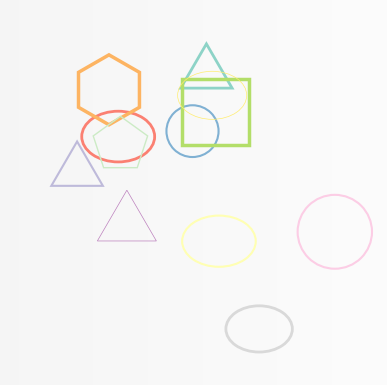[{"shape": "triangle", "thickness": 2, "radius": 0.38, "center": [0.533, 0.809]}, {"shape": "oval", "thickness": 1.5, "radius": 0.47, "center": [0.565, 0.374]}, {"shape": "triangle", "thickness": 1.5, "radius": 0.38, "center": [0.199, 0.556]}, {"shape": "oval", "thickness": 2, "radius": 0.47, "center": [0.305, 0.645]}, {"shape": "circle", "thickness": 1.5, "radius": 0.34, "center": [0.497, 0.659]}, {"shape": "hexagon", "thickness": 2.5, "radius": 0.45, "center": [0.281, 0.767]}, {"shape": "square", "thickness": 2.5, "radius": 0.43, "center": [0.557, 0.708]}, {"shape": "circle", "thickness": 1.5, "radius": 0.48, "center": [0.864, 0.398]}, {"shape": "oval", "thickness": 2, "radius": 0.43, "center": [0.669, 0.146]}, {"shape": "triangle", "thickness": 0.5, "radius": 0.44, "center": [0.327, 0.418]}, {"shape": "pentagon", "thickness": 1, "radius": 0.37, "center": [0.311, 0.624]}, {"shape": "oval", "thickness": 0.5, "radius": 0.45, "center": [0.548, 0.752]}]